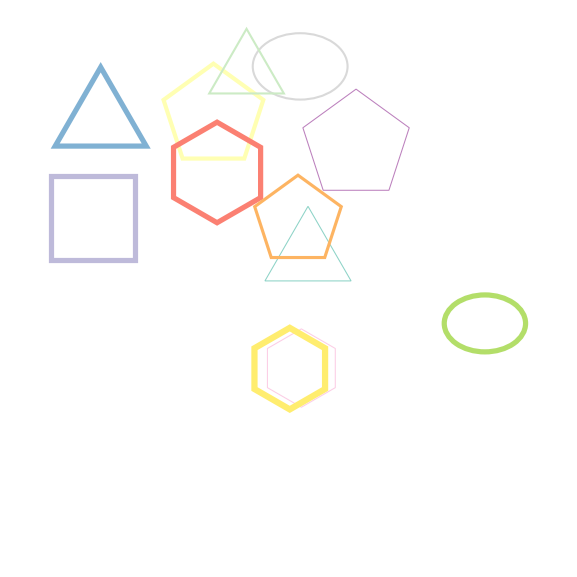[{"shape": "triangle", "thickness": 0.5, "radius": 0.43, "center": [0.533, 0.556]}, {"shape": "pentagon", "thickness": 2, "radius": 0.45, "center": [0.37, 0.798]}, {"shape": "square", "thickness": 2.5, "radius": 0.36, "center": [0.161, 0.622]}, {"shape": "hexagon", "thickness": 2.5, "radius": 0.44, "center": [0.376, 0.7]}, {"shape": "triangle", "thickness": 2.5, "radius": 0.46, "center": [0.174, 0.792]}, {"shape": "pentagon", "thickness": 1.5, "radius": 0.39, "center": [0.516, 0.617]}, {"shape": "oval", "thickness": 2.5, "radius": 0.35, "center": [0.84, 0.439]}, {"shape": "hexagon", "thickness": 0.5, "radius": 0.34, "center": [0.522, 0.362]}, {"shape": "oval", "thickness": 1, "radius": 0.41, "center": [0.52, 0.884]}, {"shape": "pentagon", "thickness": 0.5, "radius": 0.48, "center": [0.617, 0.748]}, {"shape": "triangle", "thickness": 1, "radius": 0.37, "center": [0.427, 0.875]}, {"shape": "hexagon", "thickness": 3, "radius": 0.35, "center": [0.502, 0.361]}]